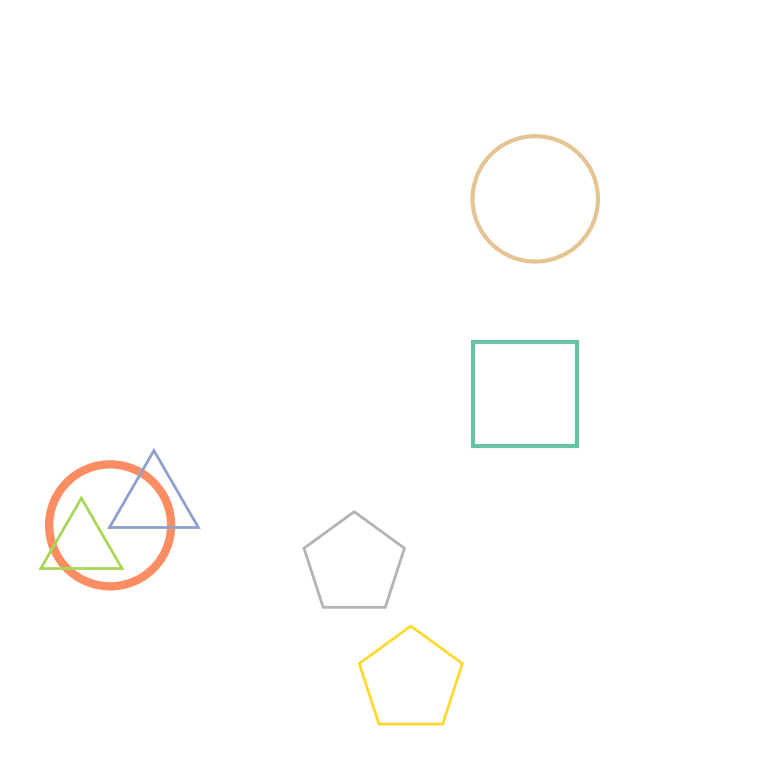[{"shape": "square", "thickness": 1.5, "radius": 0.34, "center": [0.682, 0.488]}, {"shape": "circle", "thickness": 3, "radius": 0.4, "center": [0.143, 0.318]}, {"shape": "triangle", "thickness": 1, "radius": 0.33, "center": [0.2, 0.348]}, {"shape": "triangle", "thickness": 1, "radius": 0.3, "center": [0.106, 0.292]}, {"shape": "pentagon", "thickness": 1, "radius": 0.35, "center": [0.534, 0.117]}, {"shape": "circle", "thickness": 1.5, "radius": 0.41, "center": [0.695, 0.742]}, {"shape": "pentagon", "thickness": 1, "radius": 0.34, "center": [0.46, 0.267]}]